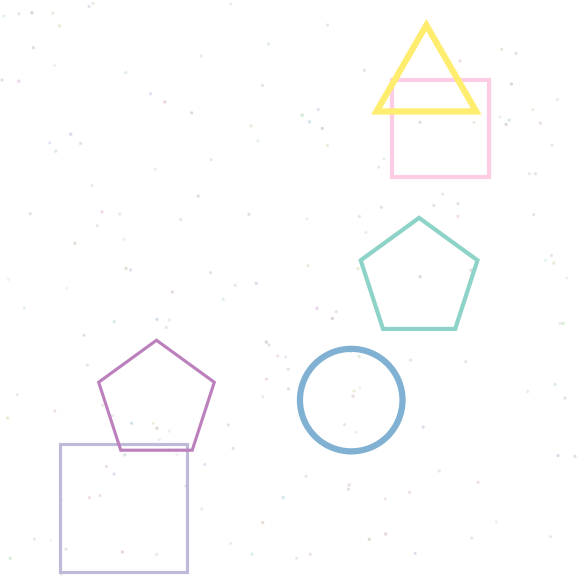[{"shape": "pentagon", "thickness": 2, "radius": 0.53, "center": [0.726, 0.516]}, {"shape": "square", "thickness": 1.5, "radius": 0.55, "center": [0.214, 0.12]}, {"shape": "circle", "thickness": 3, "radius": 0.44, "center": [0.608, 0.306]}, {"shape": "square", "thickness": 2, "radius": 0.42, "center": [0.763, 0.777]}, {"shape": "pentagon", "thickness": 1.5, "radius": 0.53, "center": [0.271, 0.305]}, {"shape": "triangle", "thickness": 3, "radius": 0.5, "center": [0.738, 0.856]}]